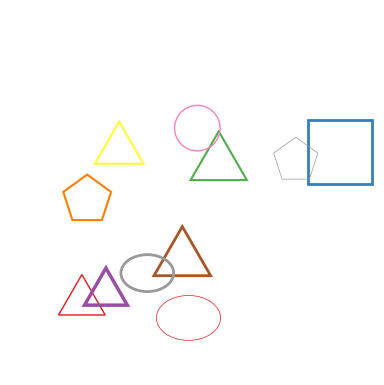[{"shape": "oval", "thickness": 0.5, "radius": 0.42, "center": [0.49, 0.174]}, {"shape": "triangle", "thickness": 1, "radius": 0.35, "center": [0.213, 0.217]}, {"shape": "square", "thickness": 2, "radius": 0.42, "center": [0.882, 0.605]}, {"shape": "triangle", "thickness": 1.5, "radius": 0.42, "center": [0.568, 0.574]}, {"shape": "triangle", "thickness": 2.5, "radius": 0.32, "center": [0.275, 0.24]}, {"shape": "pentagon", "thickness": 1.5, "radius": 0.33, "center": [0.226, 0.481]}, {"shape": "triangle", "thickness": 1.5, "radius": 0.36, "center": [0.31, 0.611]}, {"shape": "triangle", "thickness": 2, "radius": 0.43, "center": [0.474, 0.326]}, {"shape": "circle", "thickness": 1, "radius": 0.3, "center": [0.513, 0.667]}, {"shape": "pentagon", "thickness": 0.5, "radius": 0.3, "center": [0.768, 0.584]}, {"shape": "oval", "thickness": 2, "radius": 0.34, "center": [0.383, 0.291]}]